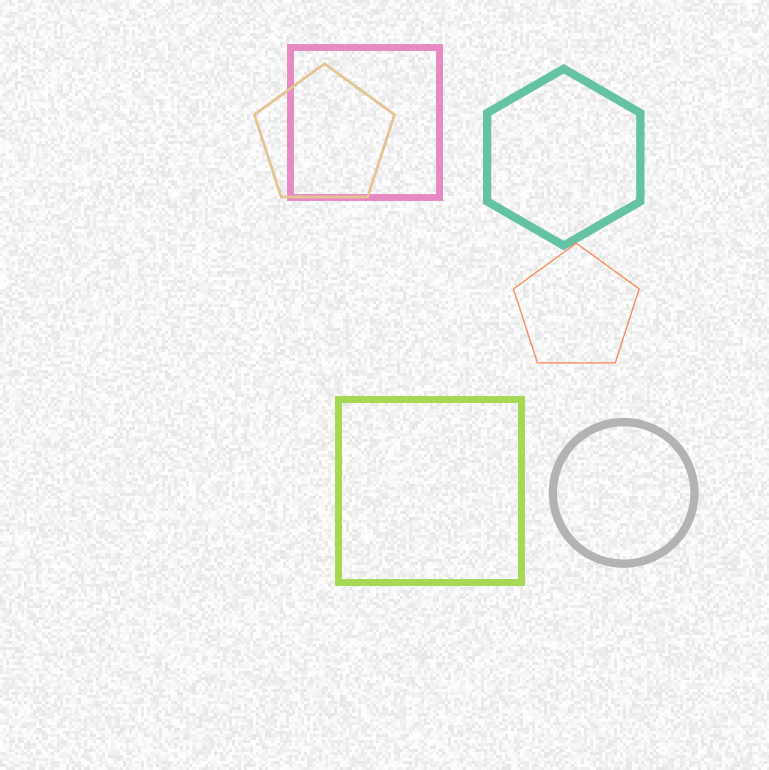[{"shape": "hexagon", "thickness": 3, "radius": 0.57, "center": [0.732, 0.796]}, {"shape": "pentagon", "thickness": 0.5, "radius": 0.43, "center": [0.748, 0.598]}, {"shape": "square", "thickness": 2.5, "radius": 0.49, "center": [0.473, 0.841]}, {"shape": "square", "thickness": 2.5, "radius": 0.59, "center": [0.558, 0.363]}, {"shape": "pentagon", "thickness": 1, "radius": 0.48, "center": [0.421, 0.822]}, {"shape": "circle", "thickness": 3, "radius": 0.46, "center": [0.81, 0.36]}]